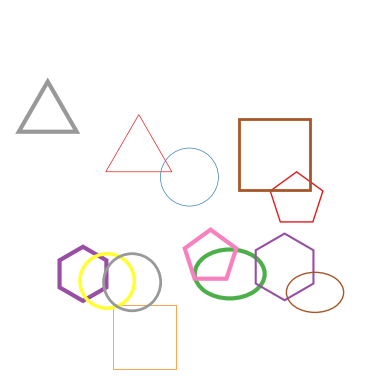[{"shape": "triangle", "thickness": 0.5, "radius": 0.5, "center": [0.361, 0.603]}, {"shape": "pentagon", "thickness": 1, "radius": 0.36, "center": [0.77, 0.482]}, {"shape": "circle", "thickness": 0.5, "radius": 0.38, "center": [0.492, 0.54]}, {"shape": "oval", "thickness": 3, "radius": 0.45, "center": [0.597, 0.288]}, {"shape": "hexagon", "thickness": 3, "radius": 0.35, "center": [0.216, 0.289]}, {"shape": "hexagon", "thickness": 1.5, "radius": 0.43, "center": [0.739, 0.307]}, {"shape": "square", "thickness": 0.5, "radius": 0.41, "center": [0.376, 0.125]}, {"shape": "circle", "thickness": 2.5, "radius": 0.35, "center": [0.278, 0.27]}, {"shape": "oval", "thickness": 1, "radius": 0.37, "center": [0.818, 0.241]}, {"shape": "square", "thickness": 2, "radius": 0.46, "center": [0.713, 0.599]}, {"shape": "pentagon", "thickness": 3, "radius": 0.35, "center": [0.547, 0.333]}, {"shape": "circle", "thickness": 2, "radius": 0.37, "center": [0.343, 0.267]}, {"shape": "triangle", "thickness": 3, "radius": 0.43, "center": [0.124, 0.701]}]